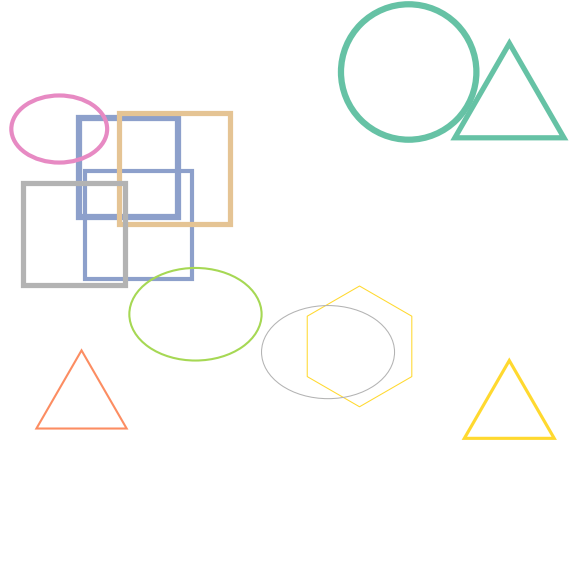[{"shape": "circle", "thickness": 3, "radius": 0.59, "center": [0.708, 0.874]}, {"shape": "triangle", "thickness": 2.5, "radius": 0.55, "center": [0.882, 0.815]}, {"shape": "triangle", "thickness": 1, "radius": 0.45, "center": [0.141, 0.302]}, {"shape": "square", "thickness": 3, "radius": 0.43, "center": [0.223, 0.709]}, {"shape": "square", "thickness": 2, "radius": 0.46, "center": [0.239, 0.609]}, {"shape": "oval", "thickness": 2, "radius": 0.41, "center": [0.103, 0.776]}, {"shape": "oval", "thickness": 1, "radius": 0.57, "center": [0.338, 0.455]}, {"shape": "hexagon", "thickness": 0.5, "radius": 0.52, "center": [0.623, 0.399]}, {"shape": "triangle", "thickness": 1.5, "radius": 0.45, "center": [0.882, 0.285]}, {"shape": "square", "thickness": 2.5, "radius": 0.48, "center": [0.302, 0.708]}, {"shape": "oval", "thickness": 0.5, "radius": 0.58, "center": [0.568, 0.389]}, {"shape": "square", "thickness": 2.5, "radius": 0.44, "center": [0.128, 0.594]}]